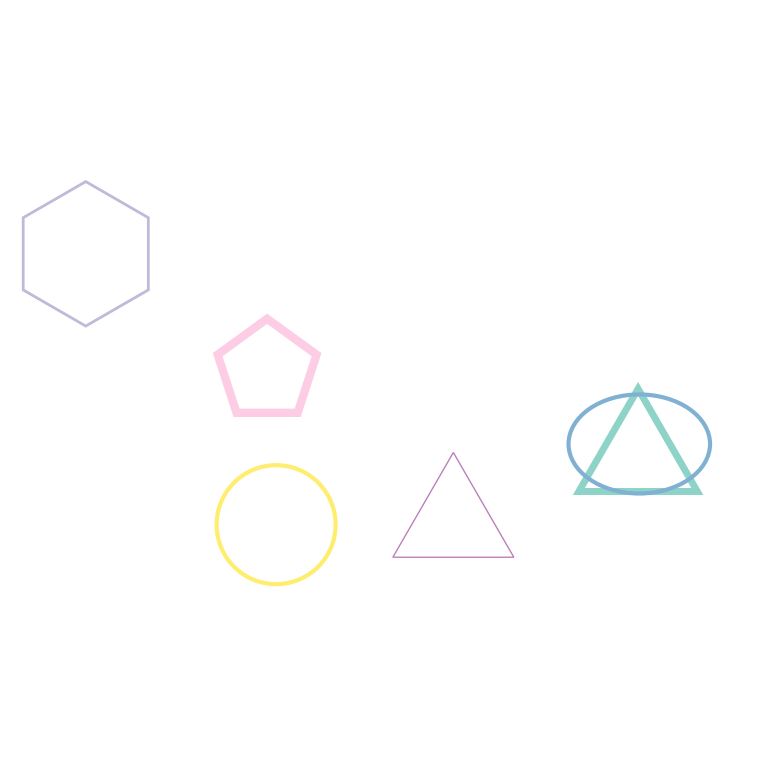[{"shape": "triangle", "thickness": 2.5, "radius": 0.44, "center": [0.829, 0.406]}, {"shape": "hexagon", "thickness": 1, "radius": 0.47, "center": [0.111, 0.67]}, {"shape": "oval", "thickness": 1.5, "radius": 0.46, "center": [0.83, 0.423]}, {"shape": "pentagon", "thickness": 3, "radius": 0.34, "center": [0.347, 0.519]}, {"shape": "triangle", "thickness": 0.5, "radius": 0.45, "center": [0.589, 0.322]}, {"shape": "circle", "thickness": 1.5, "radius": 0.39, "center": [0.359, 0.319]}]